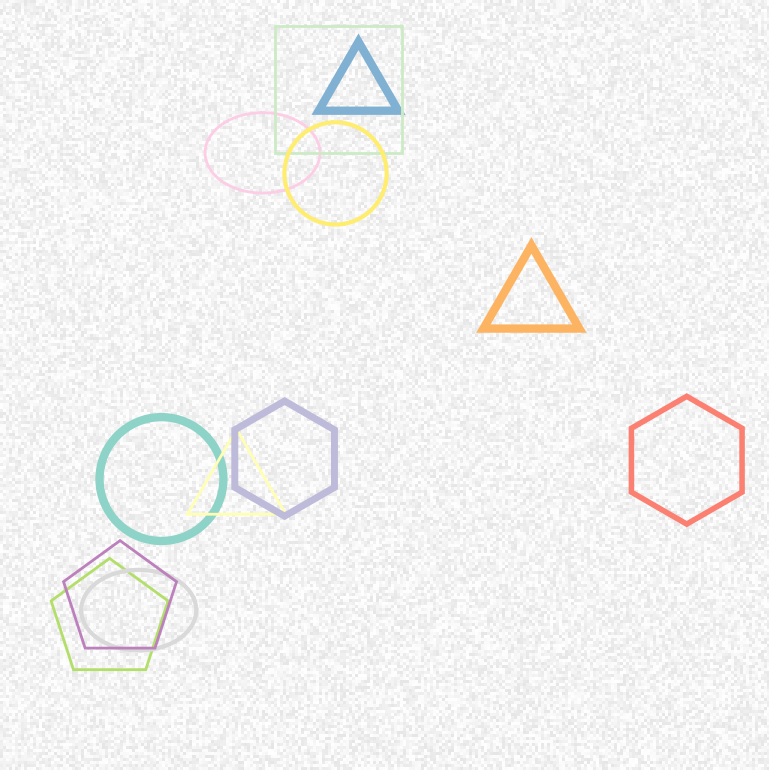[{"shape": "circle", "thickness": 3, "radius": 0.4, "center": [0.21, 0.378]}, {"shape": "triangle", "thickness": 1, "radius": 0.37, "center": [0.307, 0.369]}, {"shape": "hexagon", "thickness": 2.5, "radius": 0.37, "center": [0.37, 0.404]}, {"shape": "hexagon", "thickness": 2, "radius": 0.41, "center": [0.892, 0.402]}, {"shape": "triangle", "thickness": 3, "radius": 0.3, "center": [0.466, 0.886]}, {"shape": "triangle", "thickness": 3, "radius": 0.36, "center": [0.69, 0.609]}, {"shape": "pentagon", "thickness": 1, "radius": 0.4, "center": [0.142, 0.195]}, {"shape": "oval", "thickness": 1, "radius": 0.37, "center": [0.341, 0.802]}, {"shape": "oval", "thickness": 1.5, "radius": 0.37, "center": [0.18, 0.208]}, {"shape": "pentagon", "thickness": 1, "radius": 0.39, "center": [0.156, 0.221]}, {"shape": "square", "thickness": 1, "radius": 0.41, "center": [0.439, 0.884]}, {"shape": "circle", "thickness": 1.5, "radius": 0.33, "center": [0.436, 0.775]}]